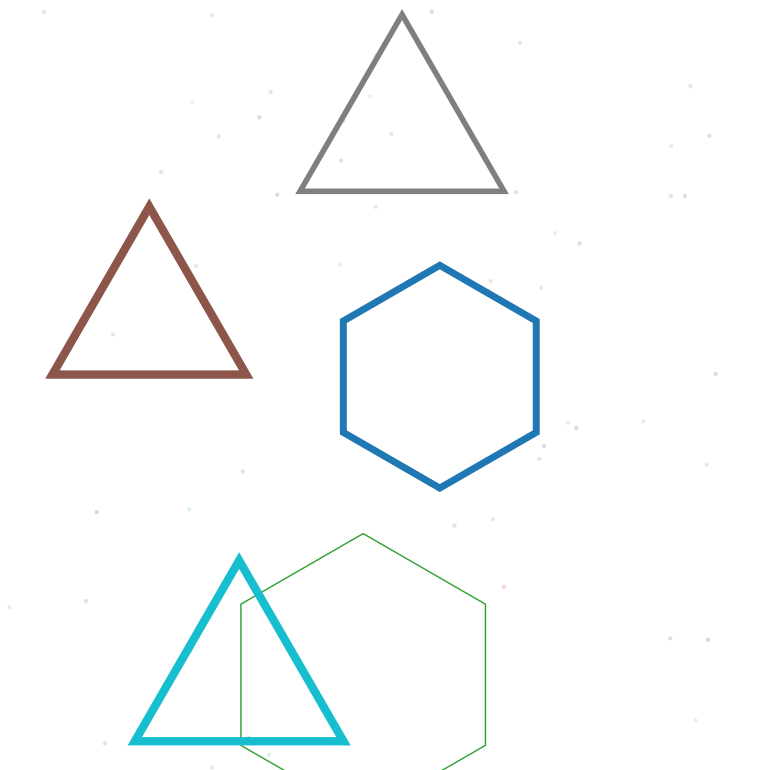[{"shape": "hexagon", "thickness": 2.5, "radius": 0.72, "center": [0.571, 0.511]}, {"shape": "hexagon", "thickness": 0.5, "radius": 0.92, "center": [0.472, 0.124]}, {"shape": "triangle", "thickness": 3, "radius": 0.73, "center": [0.194, 0.586]}, {"shape": "triangle", "thickness": 2, "radius": 0.77, "center": [0.522, 0.828]}, {"shape": "triangle", "thickness": 3, "radius": 0.78, "center": [0.311, 0.116]}]